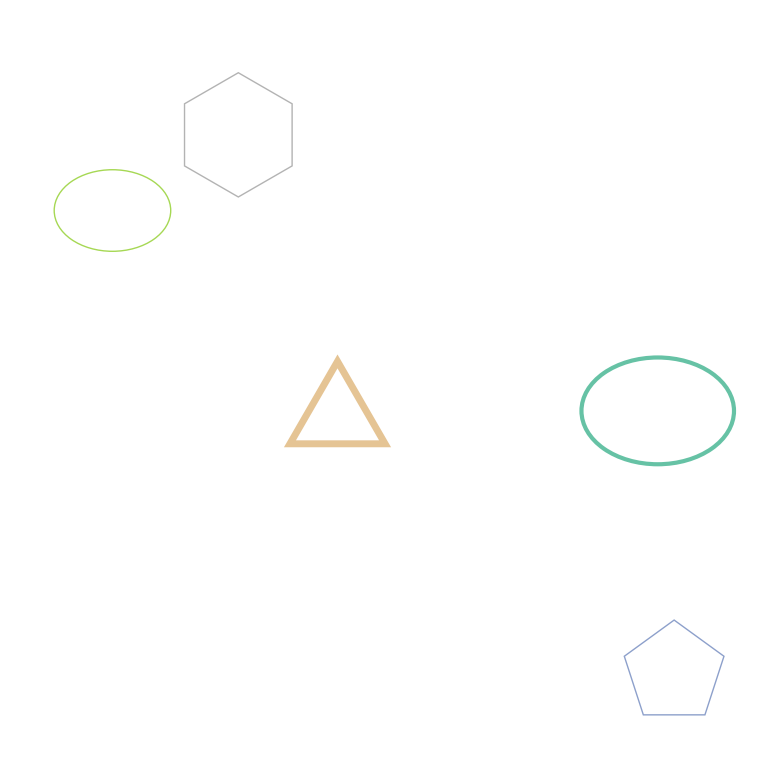[{"shape": "oval", "thickness": 1.5, "radius": 0.5, "center": [0.854, 0.466]}, {"shape": "pentagon", "thickness": 0.5, "radius": 0.34, "center": [0.875, 0.127]}, {"shape": "oval", "thickness": 0.5, "radius": 0.38, "center": [0.146, 0.727]}, {"shape": "triangle", "thickness": 2.5, "radius": 0.36, "center": [0.438, 0.459]}, {"shape": "hexagon", "thickness": 0.5, "radius": 0.4, "center": [0.31, 0.825]}]